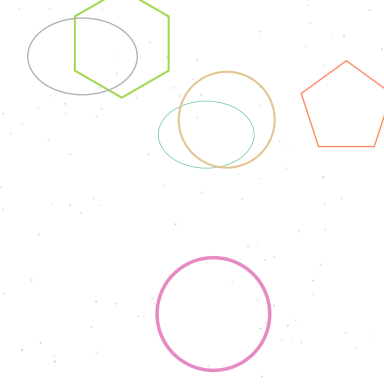[{"shape": "oval", "thickness": 0.5, "radius": 0.62, "center": [0.536, 0.65]}, {"shape": "pentagon", "thickness": 1, "radius": 0.62, "center": [0.9, 0.719]}, {"shape": "circle", "thickness": 2.5, "radius": 0.73, "center": [0.554, 0.184]}, {"shape": "hexagon", "thickness": 1.5, "radius": 0.7, "center": [0.316, 0.887]}, {"shape": "circle", "thickness": 1.5, "radius": 0.62, "center": [0.589, 0.689]}, {"shape": "oval", "thickness": 1, "radius": 0.71, "center": [0.214, 0.853]}]